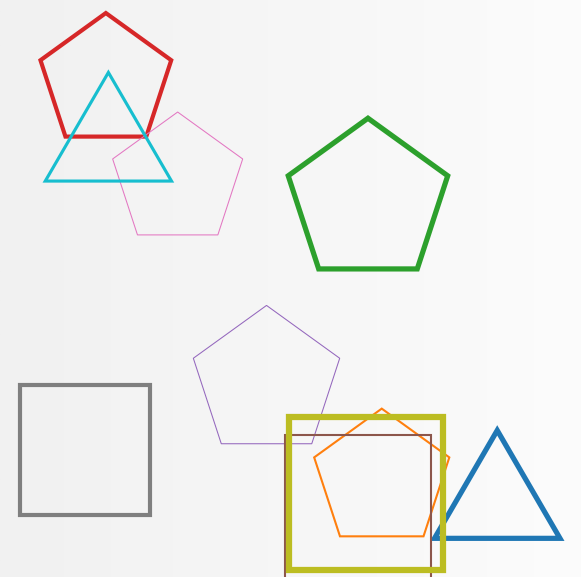[{"shape": "triangle", "thickness": 2.5, "radius": 0.62, "center": [0.855, 0.129]}, {"shape": "pentagon", "thickness": 1, "radius": 0.61, "center": [0.657, 0.169]}, {"shape": "pentagon", "thickness": 2.5, "radius": 0.72, "center": [0.633, 0.65]}, {"shape": "pentagon", "thickness": 2, "radius": 0.59, "center": [0.182, 0.858]}, {"shape": "pentagon", "thickness": 0.5, "radius": 0.66, "center": [0.459, 0.338]}, {"shape": "square", "thickness": 1, "radius": 0.63, "center": [0.616, 0.12]}, {"shape": "pentagon", "thickness": 0.5, "radius": 0.59, "center": [0.306, 0.688]}, {"shape": "square", "thickness": 2, "radius": 0.56, "center": [0.146, 0.22]}, {"shape": "square", "thickness": 3, "radius": 0.66, "center": [0.629, 0.144]}, {"shape": "triangle", "thickness": 1.5, "radius": 0.63, "center": [0.186, 0.748]}]